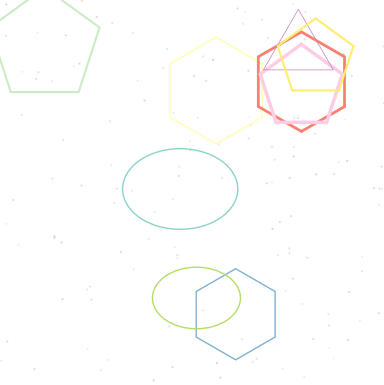[{"shape": "oval", "thickness": 1, "radius": 0.75, "center": [0.468, 0.509]}, {"shape": "hexagon", "thickness": 1, "radius": 0.69, "center": [0.561, 0.765]}, {"shape": "hexagon", "thickness": 2, "radius": 0.65, "center": [0.783, 0.788]}, {"shape": "hexagon", "thickness": 1, "radius": 0.59, "center": [0.612, 0.184]}, {"shape": "oval", "thickness": 1, "radius": 0.57, "center": [0.51, 0.226]}, {"shape": "pentagon", "thickness": 2.5, "radius": 0.56, "center": [0.783, 0.773]}, {"shape": "triangle", "thickness": 0.5, "radius": 0.52, "center": [0.775, 0.871]}, {"shape": "pentagon", "thickness": 1.5, "radius": 0.75, "center": [0.116, 0.882]}, {"shape": "pentagon", "thickness": 1.5, "radius": 0.52, "center": [0.82, 0.849]}]